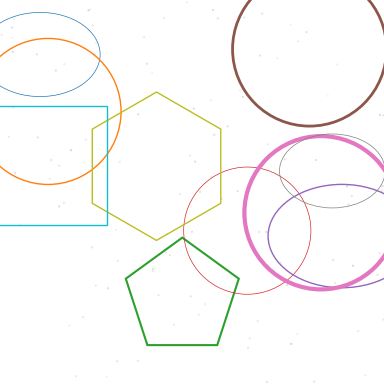[{"shape": "oval", "thickness": 0.5, "radius": 0.78, "center": [0.104, 0.858]}, {"shape": "circle", "thickness": 1, "radius": 0.95, "center": [0.125, 0.711]}, {"shape": "pentagon", "thickness": 1.5, "radius": 0.77, "center": [0.474, 0.228]}, {"shape": "circle", "thickness": 0.5, "radius": 0.83, "center": [0.642, 0.401]}, {"shape": "oval", "thickness": 1, "radius": 0.96, "center": [0.888, 0.387]}, {"shape": "circle", "thickness": 2, "radius": 1.0, "center": [0.804, 0.872]}, {"shape": "circle", "thickness": 3, "radius": 1.0, "center": [0.834, 0.447]}, {"shape": "oval", "thickness": 0.5, "radius": 0.69, "center": [0.863, 0.556]}, {"shape": "hexagon", "thickness": 1, "radius": 0.96, "center": [0.407, 0.568]}, {"shape": "square", "thickness": 1, "radius": 0.77, "center": [0.124, 0.57]}]